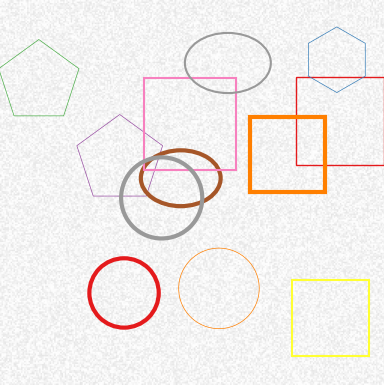[{"shape": "circle", "thickness": 3, "radius": 0.45, "center": [0.322, 0.239]}, {"shape": "square", "thickness": 1, "radius": 0.57, "center": [0.883, 0.686]}, {"shape": "hexagon", "thickness": 0.5, "radius": 0.43, "center": [0.875, 0.845]}, {"shape": "pentagon", "thickness": 0.5, "radius": 0.55, "center": [0.101, 0.788]}, {"shape": "pentagon", "thickness": 0.5, "radius": 0.59, "center": [0.311, 0.585]}, {"shape": "circle", "thickness": 0.5, "radius": 0.52, "center": [0.569, 0.251]}, {"shape": "square", "thickness": 3, "radius": 0.49, "center": [0.746, 0.598]}, {"shape": "square", "thickness": 1.5, "radius": 0.5, "center": [0.859, 0.174]}, {"shape": "oval", "thickness": 3, "radius": 0.52, "center": [0.469, 0.537]}, {"shape": "square", "thickness": 1.5, "radius": 0.6, "center": [0.494, 0.679]}, {"shape": "circle", "thickness": 3, "radius": 0.53, "center": [0.42, 0.486]}, {"shape": "oval", "thickness": 1.5, "radius": 0.56, "center": [0.592, 0.836]}]